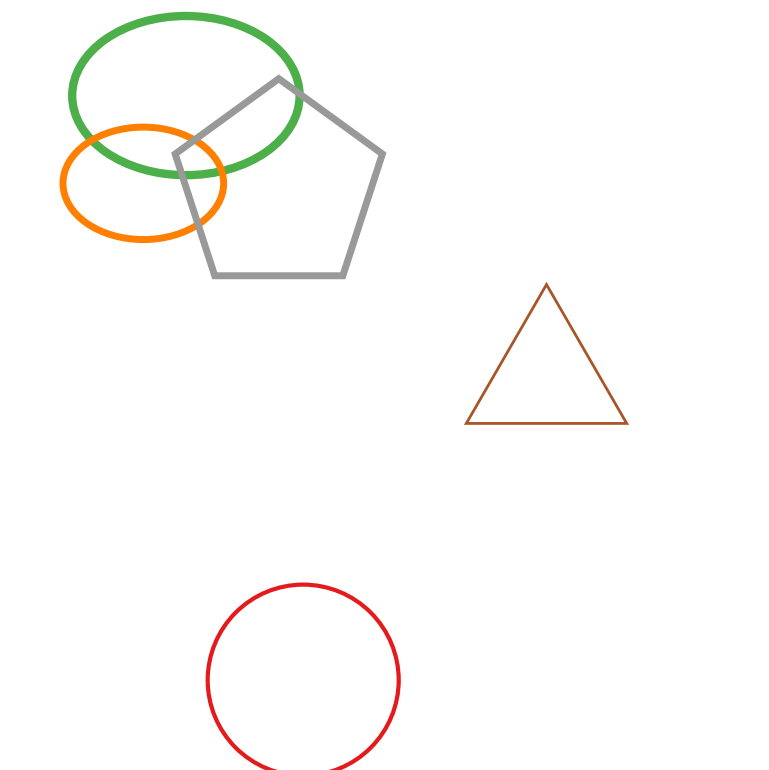[{"shape": "circle", "thickness": 1.5, "radius": 0.62, "center": [0.394, 0.117]}, {"shape": "oval", "thickness": 3, "radius": 0.74, "center": [0.241, 0.876]}, {"shape": "oval", "thickness": 2.5, "radius": 0.52, "center": [0.186, 0.762]}, {"shape": "triangle", "thickness": 1, "radius": 0.6, "center": [0.71, 0.51]}, {"shape": "pentagon", "thickness": 2.5, "radius": 0.71, "center": [0.362, 0.756]}]